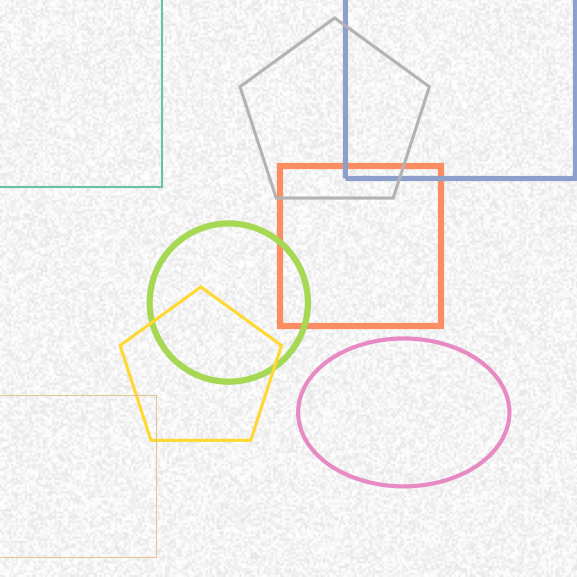[{"shape": "square", "thickness": 1, "radius": 0.89, "center": [0.102, 0.853]}, {"shape": "square", "thickness": 3, "radius": 0.69, "center": [0.624, 0.573]}, {"shape": "square", "thickness": 2.5, "radius": 0.99, "center": [0.797, 0.89]}, {"shape": "oval", "thickness": 2, "radius": 0.91, "center": [0.699, 0.285]}, {"shape": "circle", "thickness": 3, "radius": 0.69, "center": [0.396, 0.475]}, {"shape": "pentagon", "thickness": 1.5, "radius": 0.73, "center": [0.348, 0.355]}, {"shape": "square", "thickness": 0.5, "radius": 0.7, "center": [0.129, 0.176]}, {"shape": "pentagon", "thickness": 1.5, "radius": 0.86, "center": [0.58, 0.796]}]